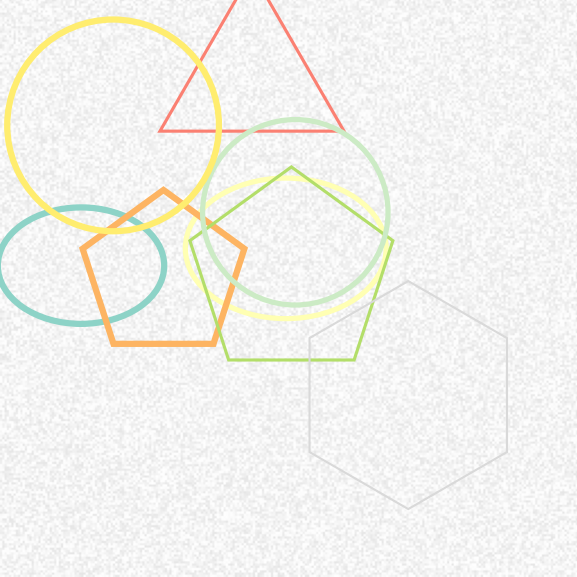[{"shape": "oval", "thickness": 3, "radius": 0.72, "center": [0.14, 0.539]}, {"shape": "oval", "thickness": 2.5, "radius": 0.87, "center": [0.495, 0.569]}, {"shape": "triangle", "thickness": 1.5, "radius": 0.92, "center": [0.436, 0.864]}, {"shape": "pentagon", "thickness": 3, "radius": 0.74, "center": [0.283, 0.523]}, {"shape": "pentagon", "thickness": 1.5, "radius": 0.92, "center": [0.505, 0.525]}, {"shape": "hexagon", "thickness": 1, "radius": 0.99, "center": [0.707, 0.315]}, {"shape": "circle", "thickness": 2.5, "radius": 0.8, "center": [0.511, 0.632]}, {"shape": "circle", "thickness": 3, "radius": 0.92, "center": [0.196, 0.782]}]